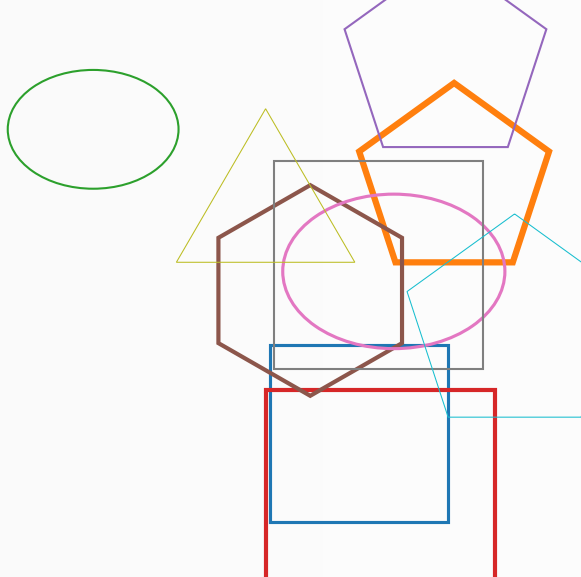[{"shape": "square", "thickness": 1.5, "radius": 0.77, "center": [0.617, 0.248]}, {"shape": "pentagon", "thickness": 3, "radius": 0.86, "center": [0.781, 0.684]}, {"shape": "oval", "thickness": 1, "radius": 0.73, "center": [0.16, 0.775]}, {"shape": "square", "thickness": 2, "radius": 0.98, "center": [0.655, 0.127]}, {"shape": "pentagon", "thickness": 1, "radius": 0.91, "center": [0.766, 0.892]}, {"shape": "hexagon", "thickness": 2, "radius": 0.91, "center": [0.534, 0.496]}, {"shape": "oval", "thickness": 1.5, "radius": 0.96, "center": [0.678, 0.529]}, {"shape": "square", "thickness": 1, "radius": 0.9, "center": [0.651, 0.54]}, {"shape": "triangle", "thickness": 0.5, "radius": 0.89, "center": [0.457, 0.634]}, {"shape": "pentagon", "thickness": 0.5, "radius": 0.97, "center": [0.885, 0.434]}]